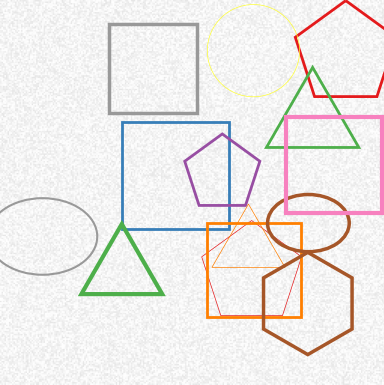[{"shape": "pentagon", "thickness": 2, "radius": 0.69, "center": [0.898, 0.861]}, {"shape": "pentagon", "thickness": 0.5, "radius": 0.68, "center": [0.654, 0.291]}, {"shape": "square", "thickness": 2, "radius": 0.7, "center": [0.456, 0.544]}, {"shape": "triangle", "thickness": 2, "radius": 0.69, "center": [0.812, 0.686]}, {"shape": "triangle", "thickness": 3, "radius": 0.61, "center": [0.316, 0.297]}, {"shape": "pentagon", "thickness": 2, "radius": 0.51, "center": [0.577, 0.549]}, {"shape": "triangle", "thickness": 0.5, "radius": 0.55, "center": [0.645, 0.36]}, {"shape": "square", "thickness": 2, "radius": 0.61, "center": [0.659, 0.299]}, {"shape": "circle", "thickness": 0.5, "radius": 0.6, "center": [0.658, 0.868]}, {"shape": "hexagon", "thickness": 2.5, "radius": 0.66, "center": [0.799, 0.212]}, {"shape": "oval", "thickness": 2.5, "radius": 0.53, "center": [0.801, 0.421]}, {"shape": "square", "thickness": 3, "radius": 0.62, "center": [0.867, 0.572]}, {"shape": "square", "thickness": 2.5, "radius": 0.57, "center": [0.397, 0.822]}, {"shape": "oval", "thickness": 1.5, "radius": 0.71, "center": [0.11, 0.386]}]